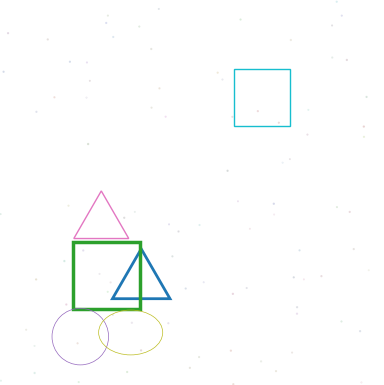[{"shape": "triangle", "thickness": 2, "radius": 0.43, "center": [0.367, 0.267]}, {"shape": "square", "thickness": 2.5, "radius": 0.44, "center": [0.277, 0.285]}, {"shape": "circle", "thickness": 0.5, "radius": 0.37, "center": [0.209, 0.126]}, {"shape": "triangle", "thickness": 1, "radius": 0.41, "center": [0.263, 0.422]}, {"shape": "oval", "thickness": 0.5, "radius": 0.42, "center": [0.339, 0.136]}, {"shape": "square", "thickness": 1, "radius": 0.36, "center": [0.68, 0.747]}]